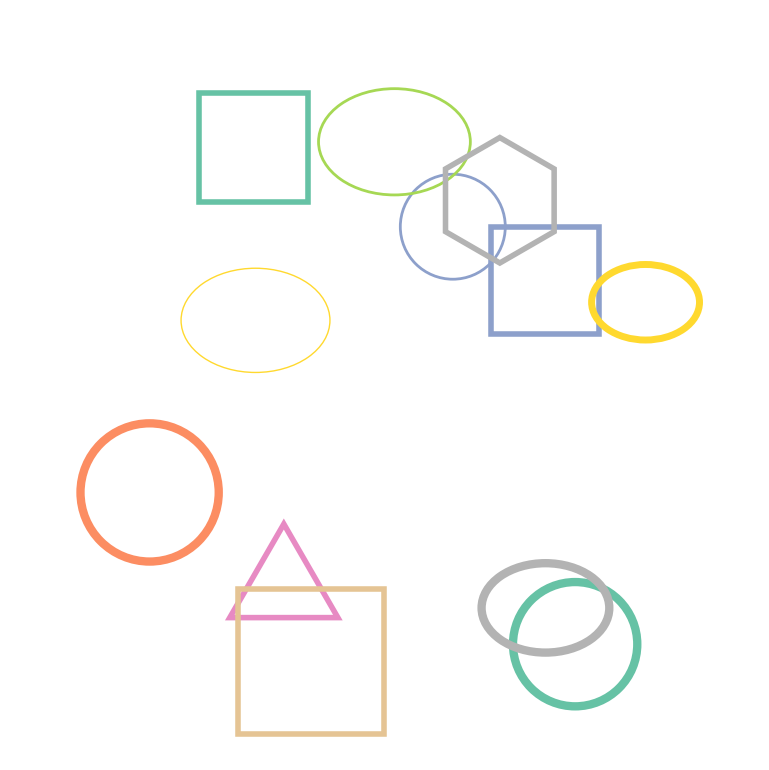[{"shape": "circle", "thickness": 3, "radius": 0.4, "center": [0.747, 0.163]}, {"shape": "square", "thickness": 2, "radius": 0.36, "center": [0.329, 0.809]}, {"shape": "circle", "thickness": 3, "radius": 0.45, "center": [0.194, 0.36]}, {"shape": "square", "thickness": 2, "radius": 0.35, "center": [0.708, 0.636]}, {"shape": "circle", "thickness": 1, "radius": 0.34, "center": [0.588, 0.706]}, {"shape": "triangle", "thickness": 2, "radius": 0.41, "center": [0.369, 0.238]}, {"shape": "oval", "thickness": 1, "radius": 0.49, "center": [0.512, 0.816]}, {"shape": "oval", "thickness": 2.5, "radius": 0.35, "center": [0.838, 0.607]}, {"shape": "oval", "thickness": 0.5, "radius": 0.48, "center": [0.332, 0.584]}, {"shape": "square", "thickness": 2, "radius": 0.47, "center": [0.404, 0.141]}, {"shape": "oval", "thickness": 3, "radius": 0.41, "center": [0.708, 0.211]}, {"shape": "hexagon", "thickness": 2, "radius": 0.41, "center": [0.649, 0.74]}]